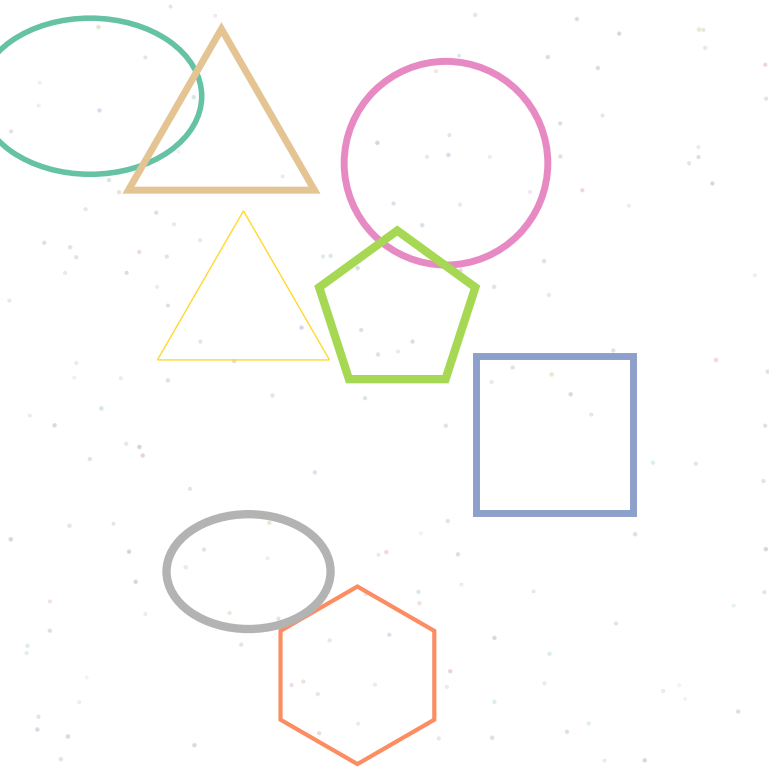[{"shape": "oval", "thickness": 2, "radius": 0.72, "center": [0.117, 0.875]}, {"shape": "hexagon", "thickness": 1.5, "radius": 0.58, "center": [0.464, 0.123]}, {"shape": "square", "thickness": 2.5, "radius": 0.51, "center": [0.72, 0.435]}, {"shape": "circle", "thickness": 2.5, "radius": 0.66, "center": [0.579, 0.788]}, {"shape": "pentagon", "thickness": 3, "radius": 0.53, "center": [0.516, 0.594]}, {"shape": "triangle", "thickness": 0.5, "radius": 0.65, "center": [0.316, 0.597]}, {"shape": "triangle", "thickness": 2.5, "radius": 0.7, "center": [0.288, 0.823]}, {"shape": "oval", "thickness": 3, "radius": 0.53, "center": [0.323, 0.258]}]